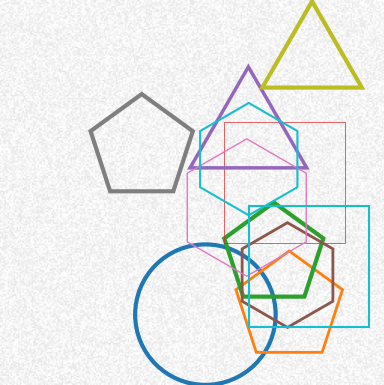[{"shape": "circle", "thickness": 3, "radius": 0.91, "center": [0.533, 0.183]}, {"shape": "pentagon", "thickness": 2, "radius": 0.73, "center": [0.751, 0.203]}, {"shape": "pentagon", "thickness": 3, "radius": 0.68, "center": [0.711, 0.339]}, {"shape": "square", "thickness": 0.5, "radius": 0.78, "center": [0.739, 0.527]}, {"shape": "triangle", "thickness": 2.5, "radius": 0.87, "center": [0.645, 0.651]}, {"shape": "hexagon", "thickness": 2, "radius": 0.68, "center": [0.747, 0.286]}, {"shape": "hexagon", "thickness": 1, "radius": 0.89, "center": [0.641, 0.461]}, {"shape": "pentagon", "thickness": 3, "radius": 0.7, "center": [0.368, 0.616]}, {"shape": "triangle", "thickness": 3, "radius": 0.75, "center": [0.811, 0.847]}, {"shape": "hexagon", "thickness": 1.5, "radius": 0.73, "center": [0.646, 0.587]}, {"shape": "square", "thickness": 1.5, "radius": 0.78, "center": [0.802, 0.308]}]